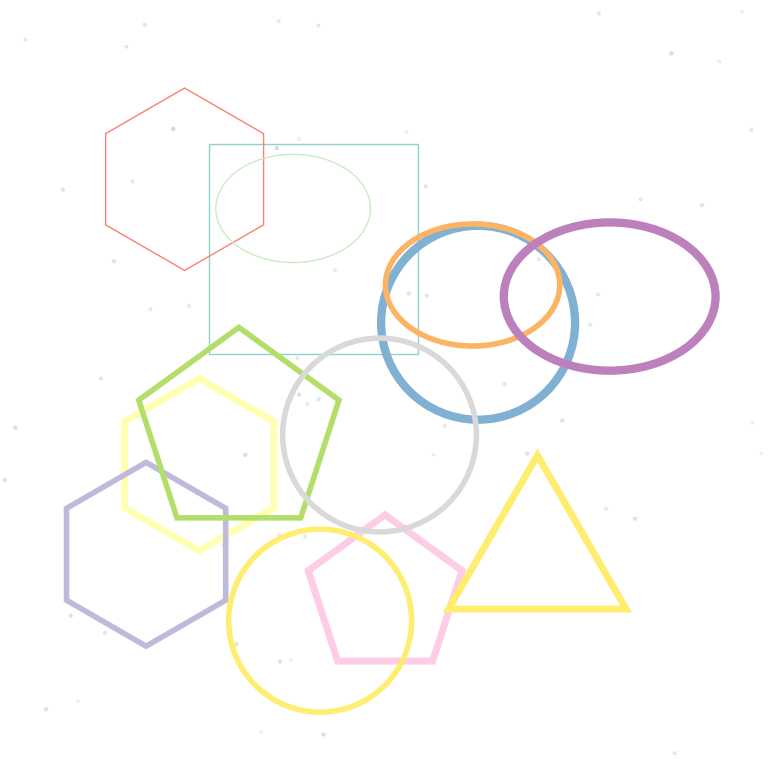[{"shape": "square", "thickness": 0.5, "radius": 0.68, "center": [0.407, 0.676]}, {"shape": "hexagon", "thickness": 2.5, "radius": 0.56, "center": [0.259, 0.397]}, {"shape": "hexagon", "thickness": 2, "radius": 0.6, "center": [0.19, 0.28]}, {"shape": "hexagon", "thickness": 0.5, "radius": 0.59, "center": [0.24, 0.767]}, {"shape": "circle", "thickness": 3, "radius": 0.63, "center": [0.621, 0.581]}, {"shape": "oval", "thickness": 2, "radius": 0.57, "center": [0.614, 0.63]}, {"shape": "pentagon", "thickness": 2, "radius": 0.68, "center": [0.31, 0.438]}, {"shape": "pentagon", "thickness": 2.5, "radius": 0.52, "center": [0.5, 0.226]}, {"shape": "circle", "thickness": 2, "radius": 0.63, "center": [0.493, 0.435]}, {"shape": "oval", "thickness": 3, "radius": 0.69, "center": [0.792, 0.615]}, {"shape": "oval", "thickness": 0.5, "radius": 0.5, "center": [0.381, 0.729]}, {"shape": "triangle", "thickness": 2.5, "radius": 0.67, "center": [0.698, 0.276]}, {"shape": "circle", "thickness": 2, "radius": 0.59, "center": [0.416, 0.194]}]